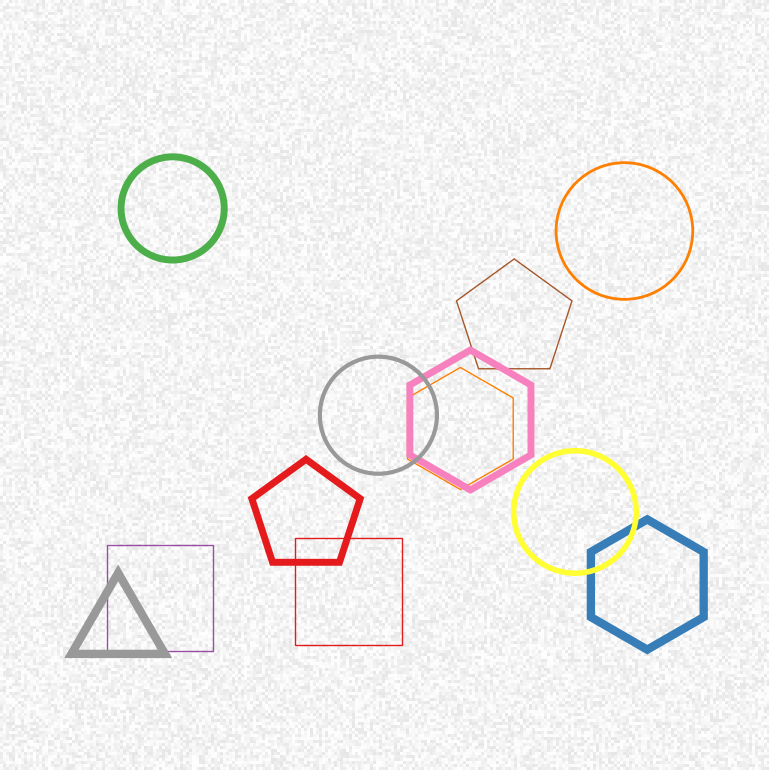[{"shape": "pentagon", "thickness": 2.5, "radius": 0.37, "center": [0.397, 0.33]}, {"shape": "square", "thickness": 0.5, "radius": 0.35, "center": [0.453, 0.232]}, {"shape": "hexagon", "thickness": 3, "radius": 0.42, "center": [0.841, 0.241]}, {"shape": "circle", "thickness": 2.5, "radius": 0.34, "center": [0.224, 0.729]}, {"shape": "square", "thickness": 0.5, "radius": 0.34, "center": [0.208, 0.224]}, {"shape": "circle", "thickness": 1, "radius": 0.44, "center": [0.811, 0.7]}, {"shape": "hexagon", "thickness": 0.5, "radius": 0.4, "center": [0.598, 0.444]}, {"shape": "circle", "thickness": 2, "radius": 0.4, "center": [0.747, 0.335]}, {"shape": "pentagon", "thickness": 0.5, "radius": 0.39, "center": [0.668, 0.585]}, {"shape": "hexagon", "thickness": 2.5, "radius": 0.45, "center": [0.611, 0.455]}, {"shape": "triangle", "thickness": 3, "radius": 0.35, "center": [0.153, 0.186]}, {"shape": "circle", "thickness": 1.5, "radius": 0.38, "center": [0.491, 0.461]}]